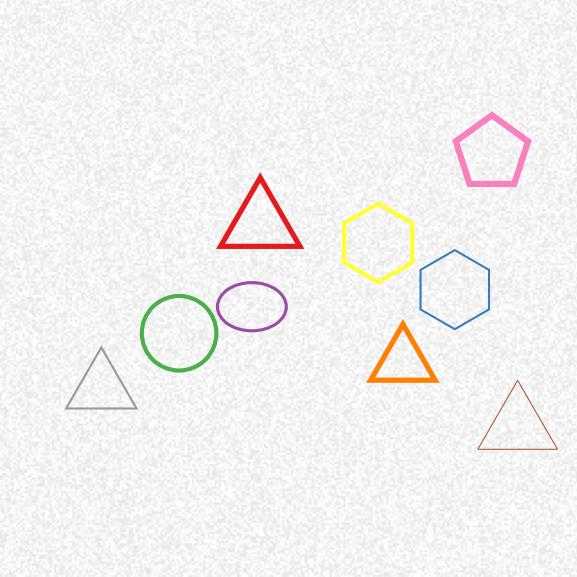[{"shape": "triangle", "thickness": 2.5, "radius": 0.4, "center": [0.451, 0.612]}, {"shape": "hexagon", "thickness": 1, "radius": 0.34, "center": [0.788, 0.498]}, {"shape": "circle", "thickness": 2, "radius": 0.32, "center": [0.31, 0.422]}, {"shape": "oval", "thickness": 1.5, "radius": 0.3, "center": [0.436, 0.468]}, {"shape": "triangle", "thickness": 2.5, "radius": 0.32, "center": [0.698, 0.373]}, {"shape": "hexagon", "thickness": 2, "radius": 0.34, "center": [0.655, 0.579]}, {"shape": "triangle", "thickness": 0.5, "radius": 0.4, "center": [0.896, 0.261]}, {"shape": "pentagon", "thickness": 3, "radius": 0.33, "center": [0.852, 0.734]}, {"shape": "triangle", "thickness": 1, "radius": 0.35, "center": [0.175, 0.327]}]